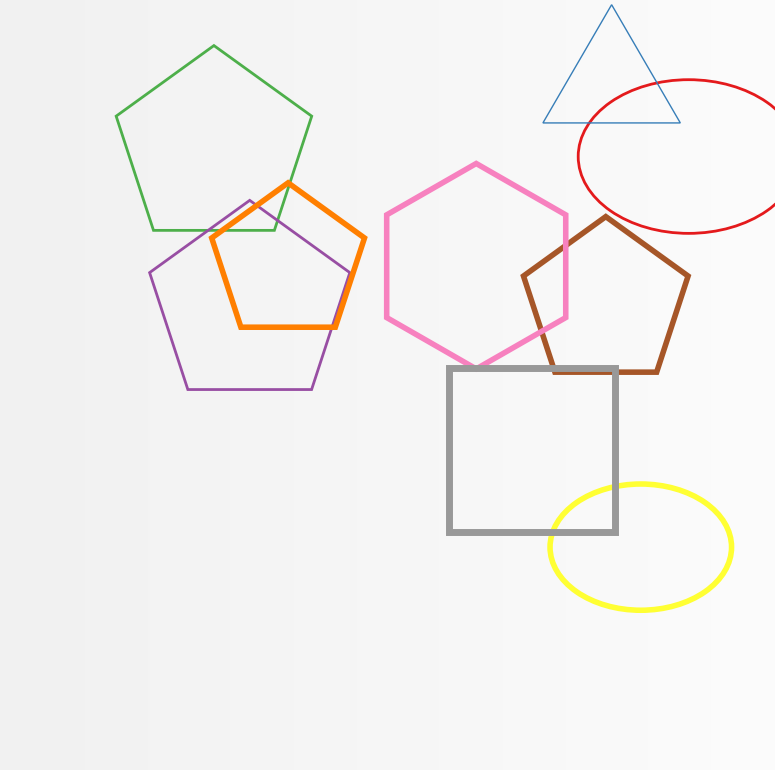[{"shape": "oval", "thickness": 1, "radius": 0.71, "center": [0.889, 0.797]}, {"shape": "triangle", "thickness": 0.5, "radius": 0.51, "center": [0.789, 0.892]}, {"shape": "pentagon", "thickness": 1, "radius": 0.66, "center": [0.276, 0.808]}, {"shape": "pentagon", "thickness": 1, "radius": 0.68, "center": [0.322, 0.604]}, {"shape": "pentagon", "thickness": 2, "radius": 0.52, "center": [0.372, 0.659]}, {"shape": "oval", "thickness": 2, "radius": 0.59, "center": [0.827, 0.289]}, {"shape": "pentagon", "thickness": 2, "radius": 0.56, "center": [0.782, 0.607]}, {"shape": "hexagon", "thickness": 2, "radius": 0.67, "center": [0.614, 0.654]}, {"shape": "square", "thickness": 2.5, "radius": 0.54, "center": [0.686, 0.416]}]